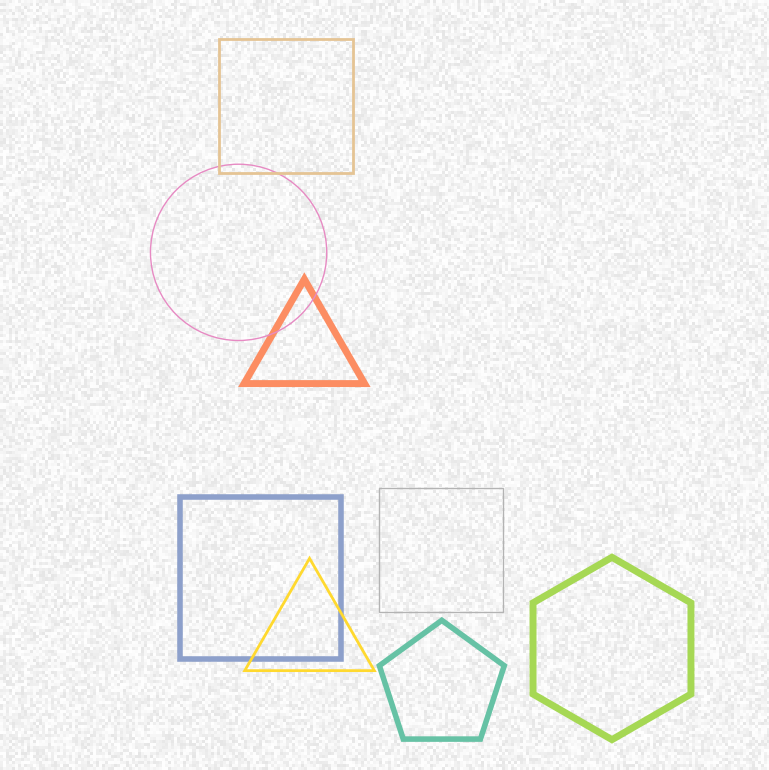[{"shape": "pentagon", "thickness": 2, "radius": 0.43, "center": [0.574, 0.109]}, {"shape": "triangle", "thickness": 2.5, "radius": 0.45, "center": [0.395, 0.547]}, {"shape": "square", "thickness": 2, "radius": 0.52, "center": [0.338, 0.249]}, {"shape": "circle", "thickness": 0.5, "radius": 0.57, "center": [0.31, 0.672]}, {"shape": "hexagon", "thickness": 2.5, "radius": 0.59, "center": [0.795, 0.158]}, {"shape": "triangle", "thickness": 1, "radius": 0.49, "center": [0.402, 0.178]}, {"shape": "square", "thickness": 1, "radius": 0.44, "center": [0.371, 0.862]}, {"shape": "square", "thickness": 0.5, "radius": 0.4, "center": [0.572, 0.285]}]